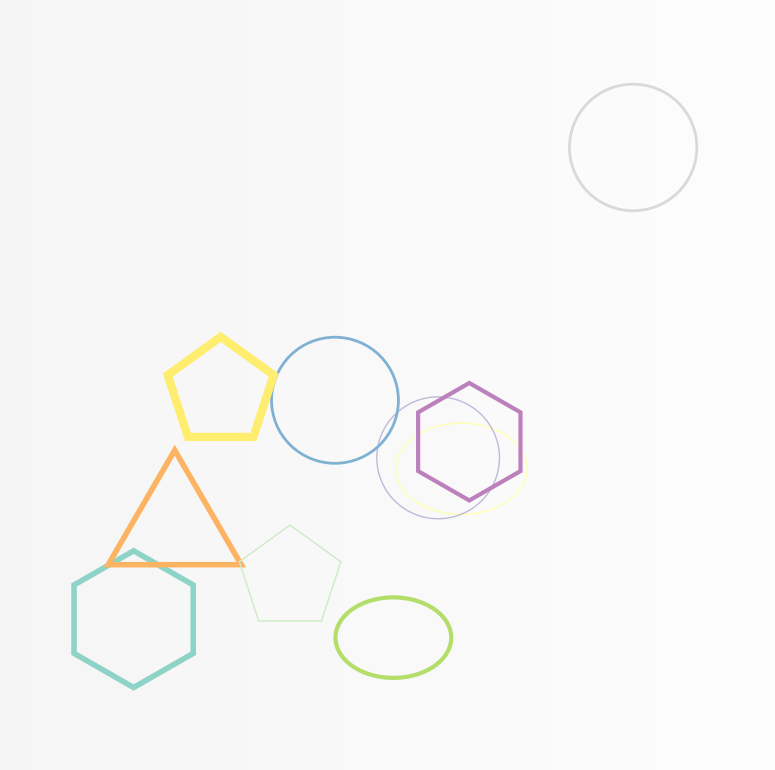[{"shape": "hexagon", "thickness": 2, "radius": 0.44, "center": [0.172, 0.196]}, {"shape": "oval", "thickness": 0.5, "radius": 0.42, "center": [0.595, 0.391]}, {"shape": "circle", "thickness": 0.5, "radius": 0.4, "center": [0.565, 0.405]}, {"shape": "circle", "thickness": 1, "radius": 0.41, "center": [0.432, 0.48]}, {"shape": "triangle", "thickness": 2, "radius": 0.5, "center": [0.225, 0.316]}, {"shape": "oval", "thickness": 1.5, "radius": 0.37, "center": [0.508, 0.172]}, {"shape": "circle", "thickness": 1, "radius": 0.41, "center": [0.817, 0.809]}, {"shape": "hexagon", "thickness": 1.5, "radius": 0.38, "center": [0.606, 0.426]}, {"shape": "pentagon", "thickness": 0.5, "radius": 0.34, "center": [0.374, 0.249]}, {"shape": "pentagon", "thickness": 3, "radius": 0.36, "center": [0.285, 0.491]}]